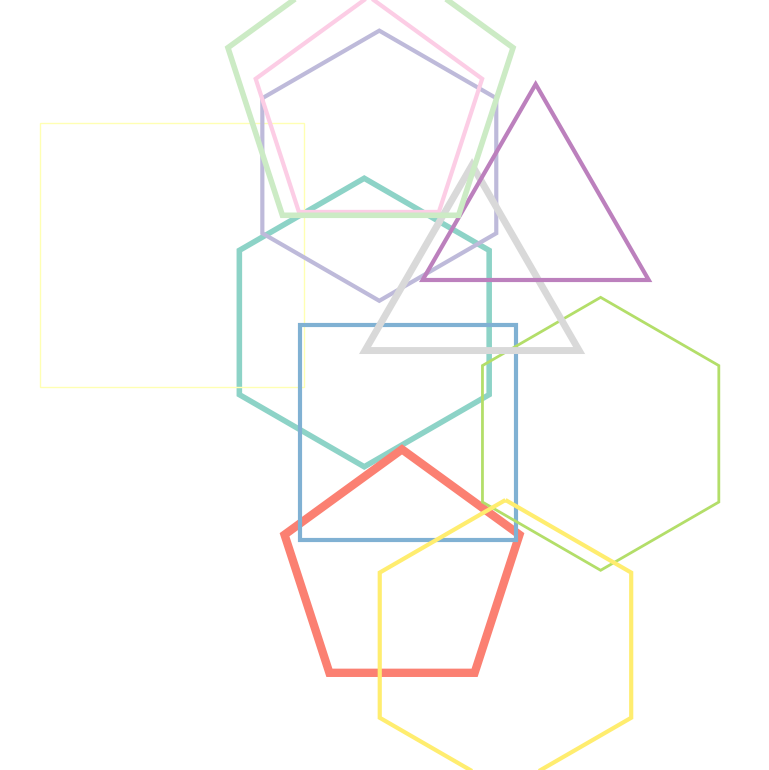[{"shape": "hexagon", "thickness": 2, "radius": 0.94, "center": [0.473, 0.581]}, {"shape": "square", "thickness": 0.5, "radius": 0.86, "center": [0.224, 0.669]}, {"shape": "hexagon", "thickness": 1.5, "radius": 0.88, "center": [0.493, 0.785]}, {"shape": "pentagon", "thickness": 3, "radius": 0.8, "center": [0.522, 0.256]}, {"shape": "square", "thickness": 1.5, "radius": 0.7, "center": [0.53, 0.438]}, {"shape": "hexagon", "thickness": 1, "radius": 0.89, "center": [0.78, 0.437]}, {"shape": "pentagon", "thickness": 1.5, "radius": 0.77, "center": [0.479, 0.85]}, {"shape": "triangle", "thickness": 2.5, "radius": 0.8, "center": [0.613, 0.625]}, {"shape": "triangle", "thickness": 1.5, "radius": 0.85, "center": [0.696, 0.721]}, {"shape": "pentagon", "thickness": 2, "radius": 0.97, "center": [0.481, 0.878]}, {"shape": "hexagon", "thickness": 1.5, "radius": 0.94, "center": [0.656, 0.162]}]